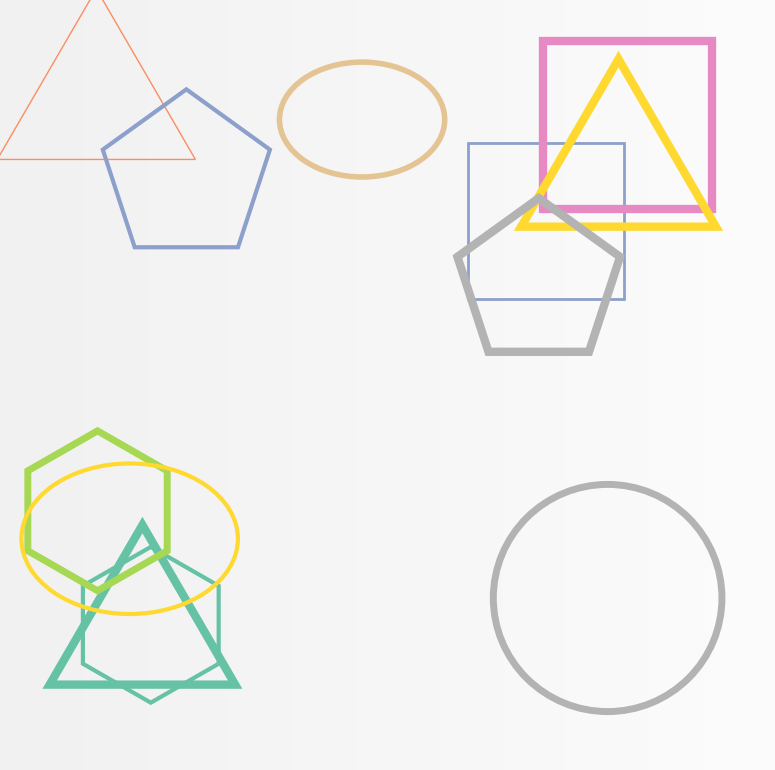[{"shape": "triangle", "thickness": 3, "radius": 0.69, "center": [0.184, 0.18]}, {"shape": "hexagon", "thickness": 1.5, "radius": 0.51, "center": [0.195, 0.189]}, {"shape": "triangle", "thickness": 0.5, "radius": 0.74, "center": [0.124, 0.867]}, {"shape": "pentagon", "thickness": 1.5, "radius": 0.57, "center": [0.24, 0.771]}, {"shape": "square", "thickness": 1, "radius": 0.51, "center": [0.705, 0.713]}, {"shape": "square", "thickness": 3, "radius": 0.54, "center": [0.81, 0.837]}, {"shape": "hexagon", "thickness": 2.5, "radius": 0.52, "center": [0.126, 0.337]}, {"shape": "oval", "thickness": 1.5, "radius": 0.7, "center": [0.167, 0.3]}, {"shape": "triangle", "thickness": 3, "radius": 0.73, "center": [0.798, 0.778]}, {"shape": "oval", "thickness": 2, "radius": 0.53, "center": [0.467, 0.845]}, {"shape": "circle", "thickness": 2.5, "radius": 0.74, "center": [0.784, 0.223]}, {"shape": "pentagon", "thickness": 3, "radius": 0.55, "center": [0.695, 0.632]}]